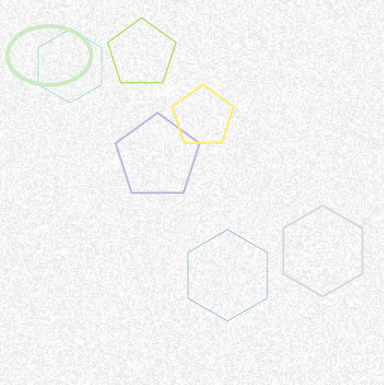[{"shape": "hexagon", "thickness": 0.5, "radius": 0.48, "center": [0.182, 0.828]}, {"shape": "pentagon", "thickness": 1.5, "radius": 0.57, "center": [0.409, 0.592]}, {"shape": "hexagon", "thickness": 0.5, "radius": 0.59, "center": [0.591, 0.285]}, {"shape": "pentagon", "thickness": 1, "radius": 0.47, "center": [0.368, 0.861]}, {"shape": "hexagon", "thickness": 1.5, "radius": 0.59, "center": [0.839, 0.348]}, {"shape": "oval", "thickness": 3, "radius": 0.54, "center": [0.128, 0.856]}, {"shape": "pentagon", "thickness": 1.5, "radius": 0.42, "center": [0.527, 0.697]}]